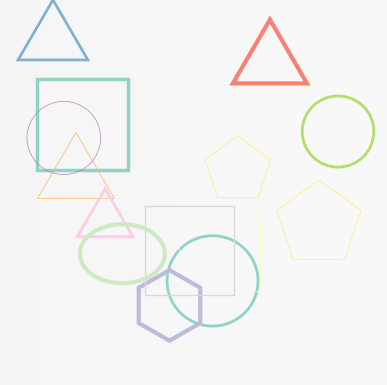[{"shape": "circle", "thickness": 2, "radius": 0.59, "center": [0.548, 0.27]}, {"shape": "square", "thickness": 2.5, "radius": 0.59, "center": [0.213, 0.676]}, {"shape": "square", "thickness": 0.5, "radius": 0.52, "center": [0.566, 0.348]}, {"shape": "hexagon", "thickness": 3, "radius": 0.46, "center": [0.437, 0.207]}, {"shape": "triangle", "thickness": 3, "radius": 0.55, "center": [0.697, 0.839]}, {"shape": "triangle", "thickness": 2, "radius": 0.52, "center": [0.137, 0.896]}, {"shape": "triangle", "thickness": 0.5, "radius": 0.57, "center": [0.196, 0.542]}, {"shape": "circle", "thickness": 2, "radius": 0.46, "center": [0.872, 0.658]}, {"shape": "triangle", "thickness": 2, "radius": 0.41, "center": [0.271, 0.427]}, {"shape": "square", "thickness": 1, "radius": 0.58, "center": [0.489, 0.35]}, {"shape": "circle", "thickness": 0.5, "radius": 0.48, "center": [0.165, 0.642]}, {"shape": "oval", "thickness": 3, "radius": 0.55, "center": [0.316, 0.341]}, {"shape": "pentagon", "thickness": 0.5, "radius": 0.44, "center": [0.613, 0.558]}, {"shape": "pentagon", "thickness": 0.5, "radius": 0.57, "center": [0.823, 0.419]}]